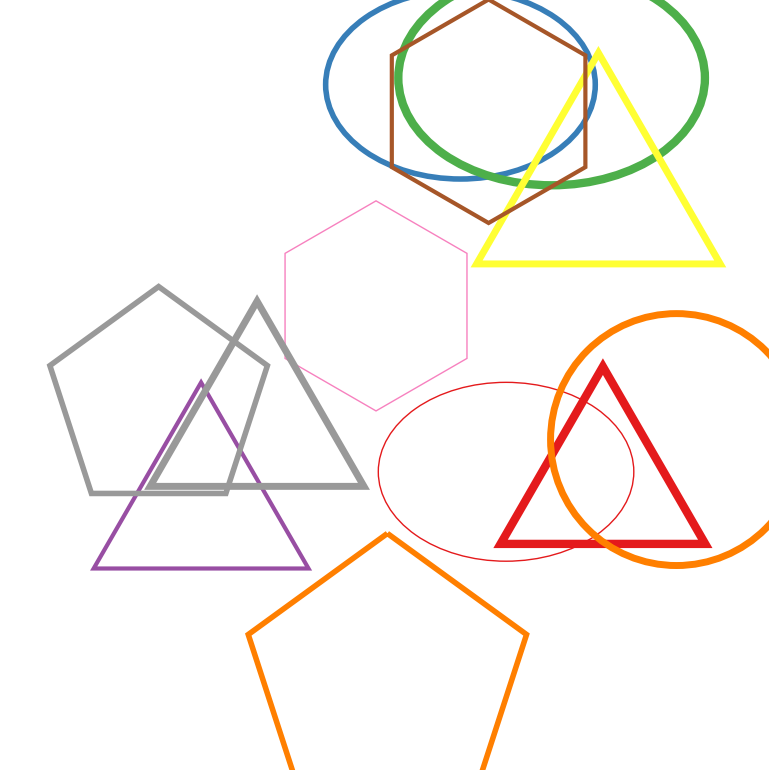[{"shape": "oval", "thickness": 0.5, "radius": 0.83, "center": [0.657, 0.387]}, {"shape": "triangle", "thickness": 3, "radius": 0.77, "center": [0.783, 0.37]}, {"shape": "oval", "thickness": 2, "radius": 0.88, "center": [0.598, 0.89]}, {"shape": "oval", "thickness": 3, "radius": 1.0, "center": [0.716, 0.899]}, {"shape": "triangle", "thickness": 1.5, "radius": 0.81, "center": [0.261, 0.342]}, {"shape": "circle", "thickness": 2.5, "radius": 0.82, "center": [0.879, 0.429]}, {"shape": "pentagon", "thickness": 2, "radius": 0.95, "center": [0.503, 0.117]}, {"shape": "triangle", "thickness": 2.5, "radius": 0.91, "center": [0.777, 0.749]}, {"shape": "hexagon", "thickness": 1.5, "radius": 0.73, "center": [0.635, 0.856]}, {"shape": "hexagon", "thickness": 0.5, "radius": 0.68, "center": [0.488, 0.603]}, {"shape": "pentagon", "thickness": 2, "radius": 0.74, "center": [0.206, 0.479]}, {"shape": "triangle", "thickness": 2.5, "radius": 0.8, "center": [0.334, 0.449]}]